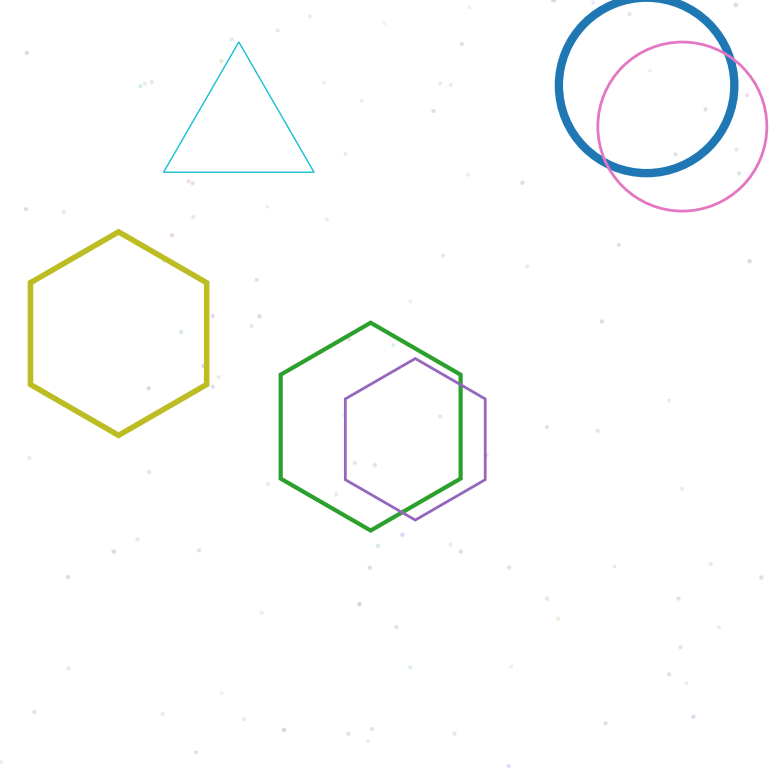[{"shape": "circle", "thickness": 3, "radius": 0.57, "center": [0.84, 0.889]}, {"shape": "hexagon", "thickness": 1.5, "radius": 0.67, "center": [0.481, 0.446]}, {"shape": "hexagon", "thickness": 1, "radius": 0.52, "center": [0.539, 0.429]}, {"shape": "circle", "thickness": 1, "radius": 0.55, "center": [0.886, 0.836]}, {"shape": "hexagon", "thickness": 2, "radius": 0.66, "center": [0.154, 0.567]}, {"shape": "triangle", "thickness": 0.5, "radius": 0.56, "center": [0.31, 0.833]}]